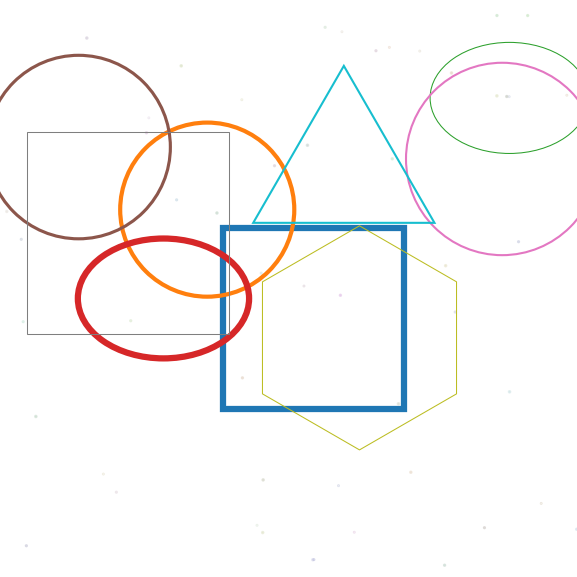[{"shape": "square", "thickness": 3, "radius": 0.79, "center": [0.543, 0.447]}, {"shape": "circle", "thickness": 2, "radius": 0.75, "center": [0.359, 0.636]}, {"shape": "oval", "thickness": 0.5, "radius": 0.69, "center": [0.882, 0.83]}, {"shape": "oval", "thickness": 3, "radius": 0.74, "center": [0.283, 0.482]}, {"shape": "circle", "thickness": 1.5, "radius": 0.79, "center": [0.136, 0.744]}, {"shape": "circle", "thickness": 1, "radius": 0.83, "center": [0.87, 0.724]}, {"shape": "square", "thickness": 0.5, "radius": 0.88, "center": [0.221, 0.596]}, {"shape": "hexagon", "thickness": 0.5, "radius": 0.97, "center": [0.623, 0.414]}, {"shape": "triangle", "thickness": 1, "radius": 0.91, "center": [0.595, 0.704]}]